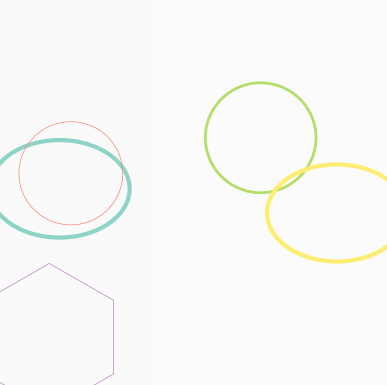[{"shape": "oval", "thickness": 3, "radius": 0.9, "center": [0.154, 0.51]}, {"shape": "circle", "thickness": 0.5, "radius": 0.67, "center": [0.183, 0.55]}, {"shape": "circle", "thickness": 2, "radius": 0.71, "center": [0.673, 0.642]}, {"shape": "hexagon", "thickness": 0.5, "radius": 0.96, "center": [0.127, 0.124]}, {"shape": "oval", "thickness": 3, "radius": 0.9, "center": [0.869, 0.447]}]